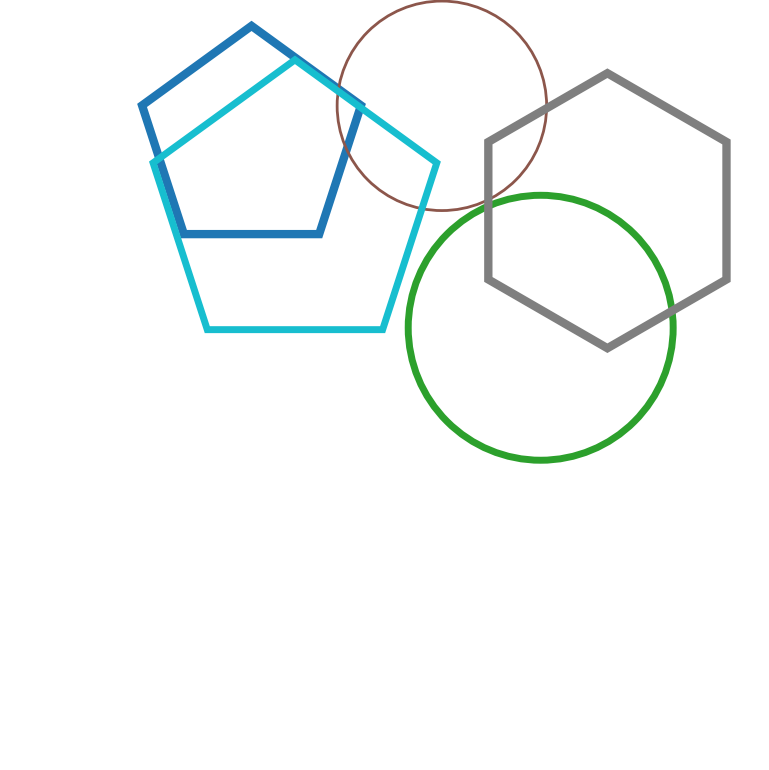[{"shape": "pentagon", "thickness": 3, "radius": 0.75, "center": [0.327, 0.817]}, {"shape": "circle", "thickness": 2.5, "radius": 0.86, "center": [0.702, 0.574]}, {"shape": "circle", "thickness": 1, "radius": 0.68, "center": [0.574, 0.863]}, {"shape": "hexagon", "thickness": 3, "radius": 0.89, "center": [0.789, 0.726]}, {"shape": "pentagon", "thickness": 2.5, "radius": 0.97, "center": [0.383, 0.729]}]